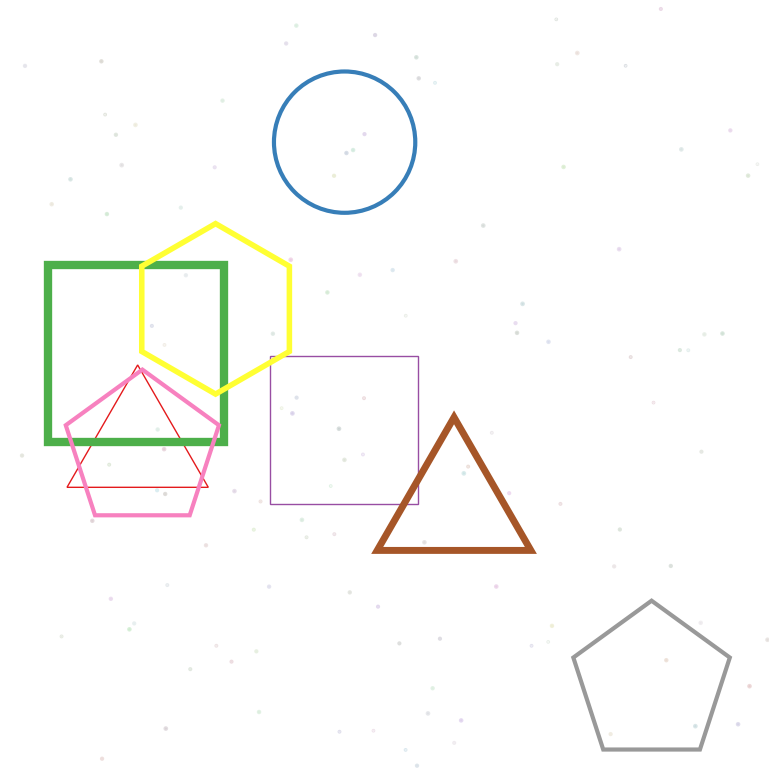[{"shape": "triangle", "thickness": 0.5, "radius": 0.53, "center": [0.179, 0.42]}, {"shape": "circle", "thickness": 1.5, "radius": 0.46, "center": [0.448, 0.815]}, {"shape": "square", "thickness": 3, "radius": 0.57, "center": [0.177, 0.541]}, {"shape": "square", "thickness": 0.5, "radius": 0.48, "center": [0.446, 0.441]}, {"shape": "hexagon", "thickness": 2, "radius": 0.55, "center": [0.28, 0.599]}, {"shape": "triangle", "thickness": 2.5, "radius": 0.58, "center": [0.59, 0.343]}, {"shape": "pentagon", "thickness": 1.5, "radius": 0.52, "center": [0.185, 0.415]}, {"shape": "pentagon", "thickness": 1.5, "radius": 0.53, "center": [0.846, 0.113]}]